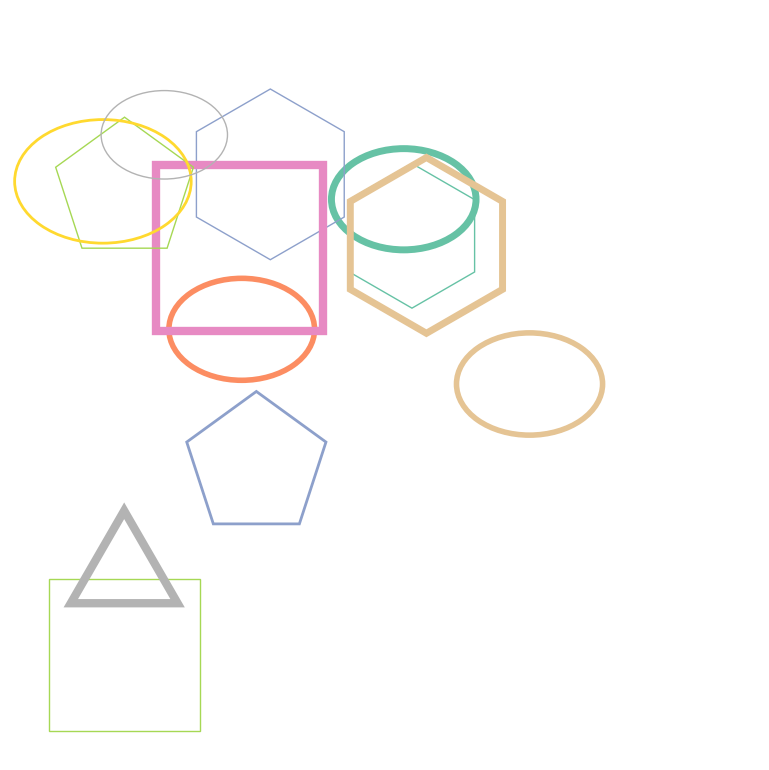[{"shape": "hexagon", "thickness": 0.5, "radius": 0.47, "center": [0.535, 0.694]}, {"shape": "oval", "thickness": 2.5, "radius": 0.47, "center": [0.524, 0.741]}, {"shape": "oval", "thickness": 2, "radius": 0.47, "center": [0.314, 0.572]}, {"shape": "hexagon", "thickness": 0.5, "radius": 0.55, "center": [0.351, 0.774]}, {"shape": "pentagon", "thickness": 1, "radius": 0.48, "center": [0.333, 0.397]}, {"shape": "square", "thickness": 3, "radius": 0.54, "center": [0.311, 0.678]}, {"shape": "square", "thickness": 0.5, "radius": 0.49, "center": [0.162, 0.149]}, {"shape": "pentagon", "thickness": 0.5, "radius": 0.47, "center": [0.162, 0.754]}, {"shape": "oval", "thickness": 1, "radius": 0.57, "center": [0.134, 0.764]}, {"shape": "hexagon", "thickness": 2.5, "radius": 0.57, "center": [0.554, 0.681]}, {"shape": "oval", "thickness": 2, "radius": 0.47, "center": [0.688, 0.501]}, {"shape": "oval", "thickness": 0.5, "radius": 0.41, "center": [0.213, 0.825]}, {"shape": "triangle", "thickness": 3, "radius": 0.4, "center": [0.161, 0.257]}]